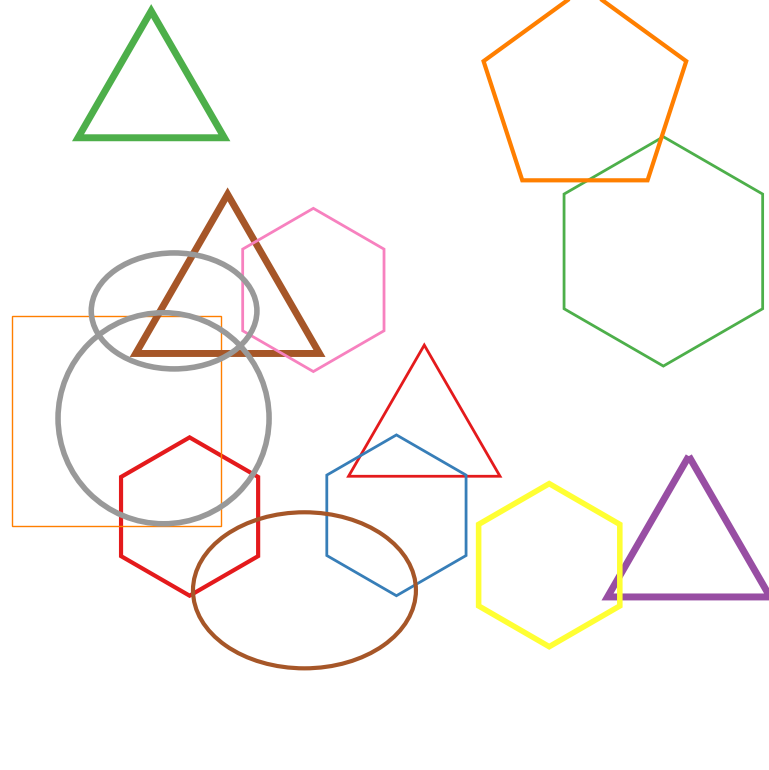[{"shape": "hexagon", "thickness": 1.5, "radius": 0.51, "center": [0.246, 0.329]}, {"shape": "triangle", "thickness": 1, "radius": 0.57, "center": [0.551, 0.438]}, {"shape": "hexagon", "thickness": 1, "radius": 0.52, "center": [0.515, 0.331]}, {"shape": "hexagon", "thickness": 1, "radius": 0.74, "center": [0.862, 0.673]}, {"shape": "triangle", "thickness": 2.5, "radius": 0.55, "center": [0.196, 0.876]}, {"shape": "triangle", "thickness": 2.5, "radius": 0.61, "center": [0.895, 0.286]}, {"shape": "pentagon", "thickness": 1.5, "radius": 0.69, "center": [0.76, 0.878]}, {"shape": "square", "thickness": 0.5, "radius": 0.68, "center": [0.151, 0.453]}, {"shape": "hexagon", "thickness": 2, "radius": 0.53, "center": [0.713, 0.266]}, {"shape": "oval", "thickness": 1.5, "radius": 0.72, "center": [0.395, 0.233]}, {"shape": "triangle", "thickness": 2.5, "radius": 0.69, "center": [0.296, 0.61]}, {"shape": "hexagon", "thickness": 1, "radius": 0.53, "center": [0.407, 0.623]}, {"shape": "oval", "thickness": 2, "radius": 0.54, "center": [0.226, 0.596]}, {"shape": "circle", "thickness": 2, "radius": 0.69, "center": [0.212, 0.457]}]